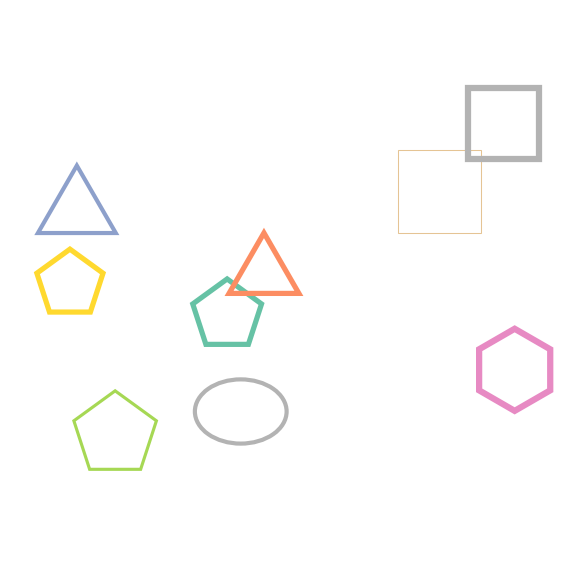[{"shape": "pentagon", "thickness": 2.5, "radius": 0.31, "center": [0.393, 0.453]}, {"shape": "triangle", "thickness": 2.5, "radius": 0.35, "center": [0.457, 0.526]}, {"shape": "triangle", "thickness": 2, "radius": 0.39, "center": [0.133, 0.635]}, {"shape": "hexagon", "thickness": 3, "radius": 0.36, "center": [0.891, 0.359]}, {"shape": "pentagon", "thickness": 1.5, "radius": 0.38, "center": [0.199, 0.247]}, {"shape": "pentagon", "thickness": 2.5, "radius": 0.3, "center": [0.121, 0.507]}, {"shape": "square", "thickness": 0.5, "radius": 0.36, "center": [0.761, 0.667]}, {"shape": "oval", "thickness": 2, "radius": 0.4, "center": [0.417, 0.287]}, {"shape": "square", "thickness": 3, "radius": 0.31, "center": [0.872, 0.785]}]